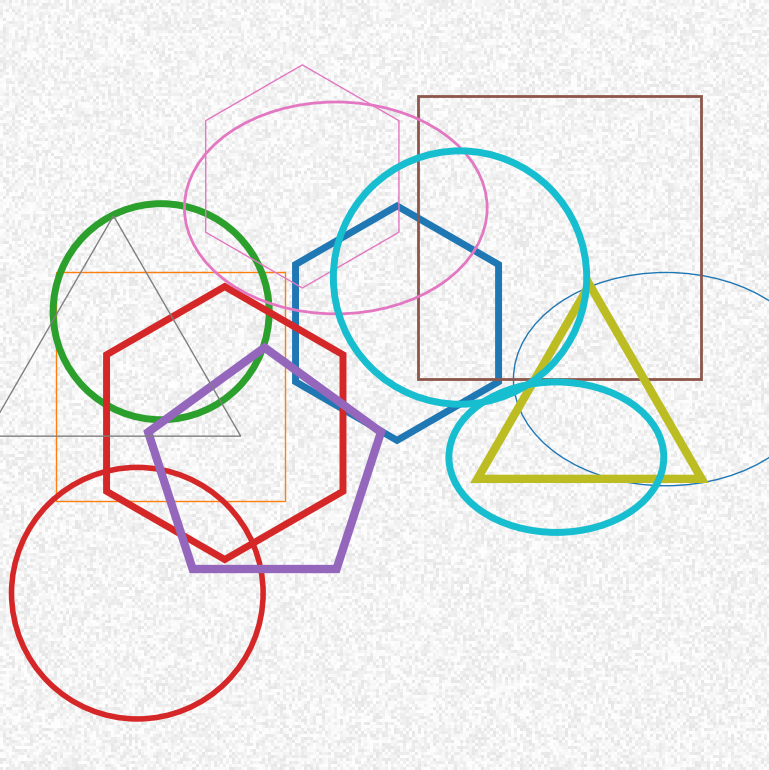[{"shape": "oval", "thickness": 0.5, "radius": 0.99, "center": [0.865, 0.508]}, {"shape": "hexagon", "thickness": 2.5, "radius": 0.76, "center": [0.516, 0.58]}, {"shape": "square", "thickness": 0.5, "radius": 0.74, "center": [0.222, 0.499]}, {"shape": "circle", "thickness": 2.5, "radius": 0.7, "center": [0.209, 0.595]}, {"shape": "circle", "thickness": 2, "radius": 0.82, "center": [0.178, 0.23]}, {"shape": "hexagon", "thickness": 2.5, "radius": 0.89, "center": [0.292, 0.451]}, {"shape": "pentagon", "thickness": 3, "radius": 0.79, "center": [0.344, 0.39]}, {"shape": "square", "thickness": 1, "radius": 0.92, "center": [0.727, 0.691]}, {"shape": "hexagon", "thickness": 0.5, "radius": 0.72, "center": [0.393, 0.771]}, {"shape": "oval", "thickness": 1, "radius": 0.98, "center": [0.436, 0.73]}, {"shape": "triangle", "thickness": 0.5, "radius": 0.95, "center": [0.147, 0.529]}, {"shape": "triangle", "thickness": 3, "radius": 0.84, "center": [0.766, 0.462]}, {"shape": "oval", "thickness": 2.5, "radius": 0.7, "center": [0.723, 0.406]}, {"shape": "circle", "thickness": 2.5, "radius": 0.82, "center": [0.597, 0.64]}]